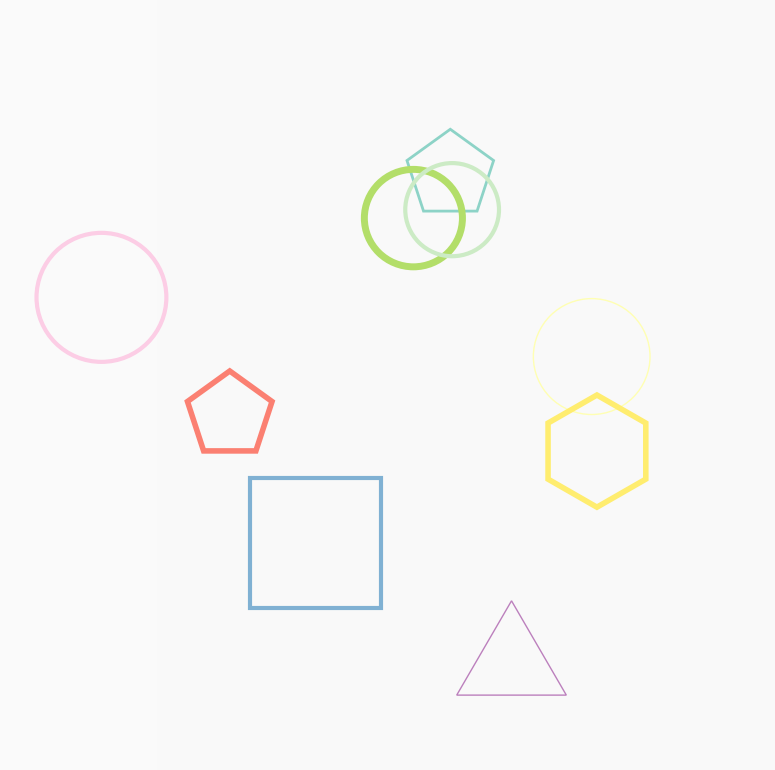[{"shape": "pentagon", "thickness": 1, "radius": 0.29, "center": [0.581, 0.773]}, {"shape": "circle", "thickness": 0.5, "radius": 0.38, "center": [0.763, 0.537]}, {"shape": "pentagon", "thickness": 2, "radius": 0.29, "center": [0.296, 0.461]}, {"shape": "square", "thickness": 1.5, "radius": 0.42, "center": [0.407, 0.295]}, {"shape": "circle", "thickness": 2.5, "radius": 0.32, "center": [0.533, 0.717]}, {"shape": "circle", "thickness": 1.5, "radius": 0.42, "center": [0.131, 0.614]}, {"shape": "triangle", "thickness": 0.5, "radius": 0.41, "center": [0.66, 0.138]}, {"shape": "circle", "thickness": 1.5, "radius": 0.3, "center": [0.583, 0.728]}, {"shape": "hexagon", "thickness": 2, "radius": 0.36, "center": [0.77, 0.414]}]